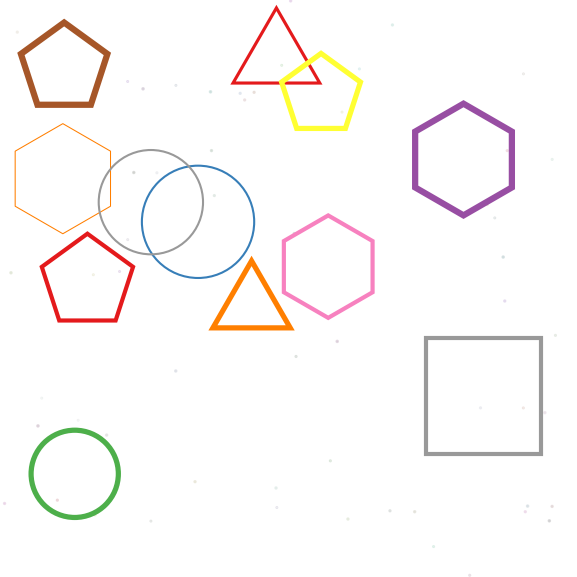[{"shape": "pentagon", "thickness": 2, "radius": 0.42, "center": [0.151, 0.511]}, {"shape": "triangle", "thickness": 1.5, "radius": 0.43, "center": [0.479, 0.899]}, {"shape": "circle", "thickness": 1, "radius": 0.49, "center": [0.343, 0.615]}, {"shape": "circle", "thickness": 2.5, "radius": 0.38, "center": [0.129, 0.179]}, {"shape": "hexagon", "thickness": 3, "radius": 0.48, "center": [0.803, 0.723]}, {"shape": "hexagon", "thickness": 0.5, "radius": 0.48, "center": [0.109, 0.69]}, {"shape": "triangle", "thickness": 2.5, "radius": 0.39, "center": [0.436, 0.47]}, {"shape": "pentagon", "thickness": 2.5, "radius": 0.36, "center": [0.556, 0.835]}, {"shape": "pentagon", "thickness": 3, "radius": 0.39, "center": [0.111, 0.881]}, {"shape": "hexagon", "thickness": 2, "radius": 0.44, "center": [0.568, 0.537]}, {"shape": "square", "thickness": 2, "radius": 0.5, "center": [0.837, 0.314]}, {"shape": "circle", "thickness": 1, "radius": 0.45, "center": [0.261, 0.649]}]